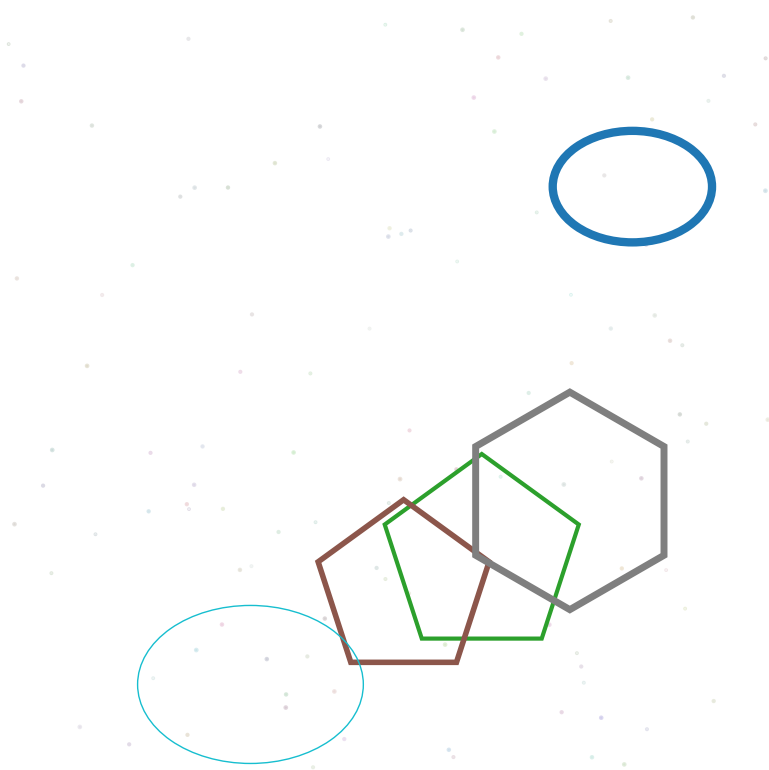[{"shape": "oval", "thickness": 3, "radius": 0.52, "center": [0.821, 0.758]}, {"shape": "pentagon", "thickness": 1.5, "radius": 0.66, "center": [0.626, 0.278]}, {"shape": "pentagon", "thickness": 2, "radius": 0.58, "center": [0.524, 0.234]}, {"shape": "hexagon", "thickness": 2.5, "radius": 0.71, "center": [0.74, 0.349]}, {"shape": "oval", "thickness": 0.5, "radius": 0.73, "center": [0.325, 0.111]}]